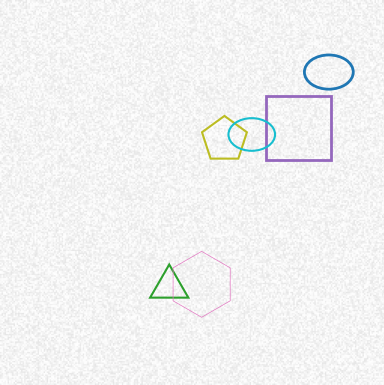[{"shape": "oval", "thickness": 2, "radius": 0.32, "center": [0.854, 0.813]}, {"shape": "triangle", "thickness": 1.5, "radius": 0.29, "center": [0.44, 0.256]}, {"shape": "square", "thickness": 2, "radius": 0.42, "center": [0.775, 0.667]}, {"shape": "hexagon", "thickness": 0.5, "radius": 0.43, "center": [0.524, 0.261]}, {"shape": "pentagon", "thickness": 1.5, "radius": 0.31, "center": [0.583, 0.638]}, {"shape": "oval", "thickness": 1.5, "radius": 0.3, "center": [0.654, 0.651]}]